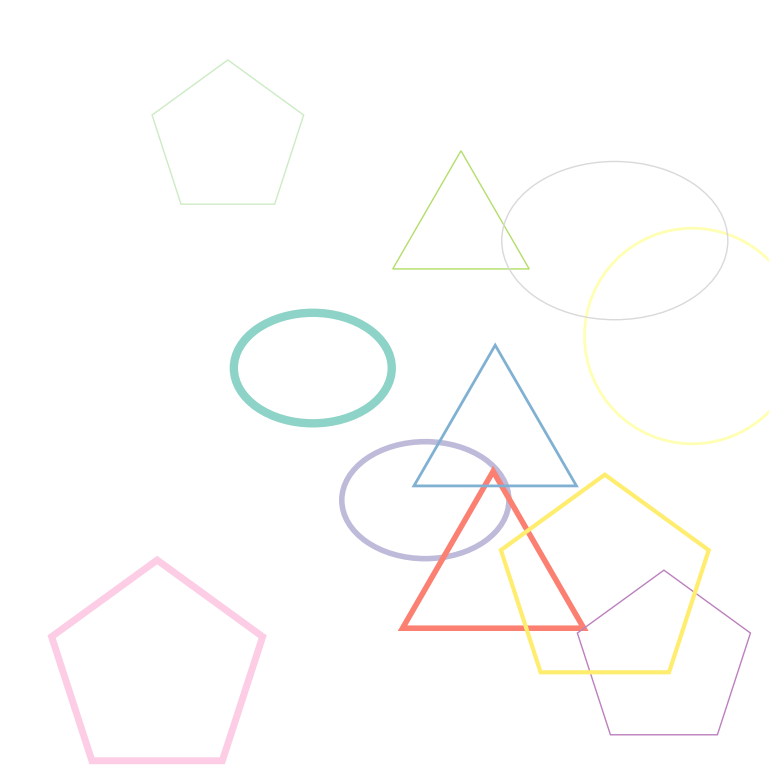[{"shape": "oval", "thickness": 3, "radius": 0.51, "center": [0.406, 0.522]}, {"shape": "circle", "thickness": 1, "radius": 0.7, "center": [0.899, 0.564]}, {"shape": "oval", "thickness": 2, "radius": 0.54, "center": [0.552, 0.35]}, {"shape": "triangle", "thickness": 2, "radius": 0.68, "center": [0.64, 0.252]}, {"shape": "triangle", "thickness": 1, "radius": 0.61, "center": [0.643, 0.43]}, {"shape": "triangle", "thickness": 0.5, "radius": 0.51, "center": [0.599, 0.702]}, {"shape": "pentagon", "thickness": 2.5, "radius": 0.72, "center": [0.204, 0.129]}, {"shape": "oval", "thickness": 0.5, "radius": 0.73, "center": [0.798, 0.688]}, {"shape": "pentagon", "thickness": 0.5, "radius": 0.59, "center": [0.862, 0.141]}, {"shape": "pentagon", "thickness": 0.5, "radius": 0.52, "center": [0.296, 0.819]}, {"shape": "pentagon", "thickness": 1.5, "radius": 0.71, "center": [0.785, 0.242]}]